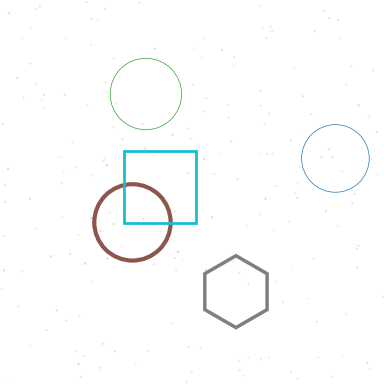[{"shape": "circle", "thickness": 0.5, "radius": 0.44, "center": [0.871, 0.588]}, {"shape": "circle", "thickness": 0.5, "radius": 0.46, "center": [0.379, 0.756]}, {"shape": "circle", "thickness": 3, "radius": 0.5, "center": [0.344, 0.422]}, {"shape": "hexagon", "thickness": 2.5, "radius": 0.47, "center": [0.613, 0.242]}, {"shape": "square", "thickness": 2, "radius": 0.46, "center": [0.415, 0.514]}]